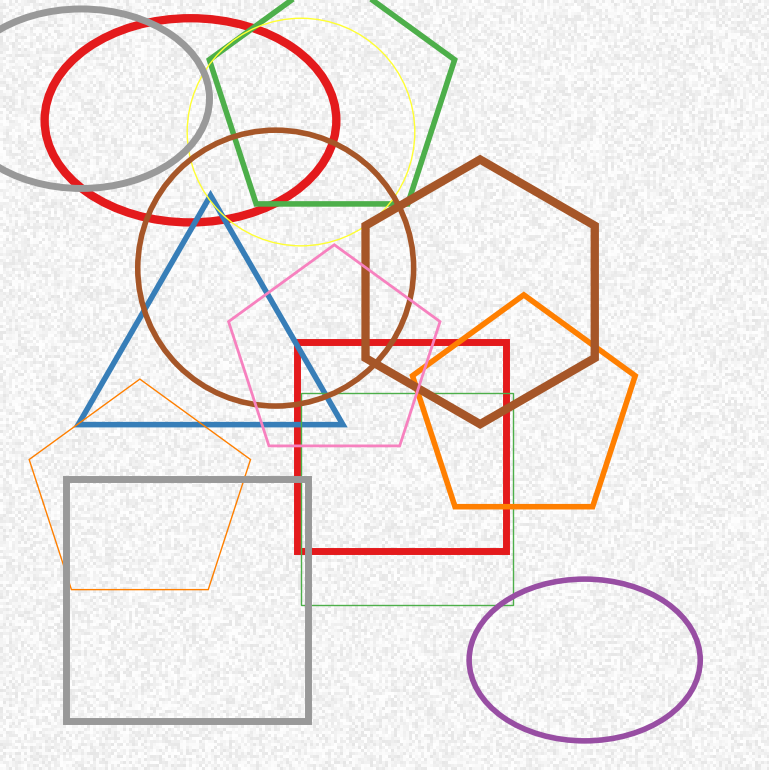[{"shape": "oval", "thickness": 3, "radius": 0.95, "center": [0.247, 0.844]}, {"shape": "square", "thickness": 2.5, "radius": 0.68, "center": [0.521, 0.421]}, {"shape": "triangle", "thickness": 2, "radius": 0.99, "center": [0.273, 0.548]}, {"shape": "square", "thickness": 0.5, "radius": 0.69, "center": [0.529, 0.352]}, {"shape": "pentagon", "thickness": 2, "radius": 0.84, "center": [0.431, 0.871]}, {"shape": "oval", "thickness": 2, "radius": 0.75, "center": [0.759, 0.143]}, {"shape": "pentagon", "thickness": 0.5, "radius": 0.76, "center": [0.182, 0.357]}, {"shape": "pentagon", "thickness": 2, "radius": 0.76, "center": [0.68, 0.465]}, {"shape": "circle", "thickness": 0.5, "radius": 0.74, "center": [0.391, 0.829]}, {"shape": "hexagon", "thickness": 3, "radius": 0.86, "center": [0.624, 0.621]}, {"shape": "circle", "thickness": 2, "radius": 0.9, "center": [0.358, 0.652]}, {"shape": "pentagon", "thickness": 1, "radius": 0.72, "center": [0.434, 0.538]}, {"shape": "square", "thickness": 2.5, "radius": 0.79, "center": [0.243, 0.221]}, {"shape": "oval", "thickness": 2.5, "radius": 0.83, "center": [0.106, 0.872]}]